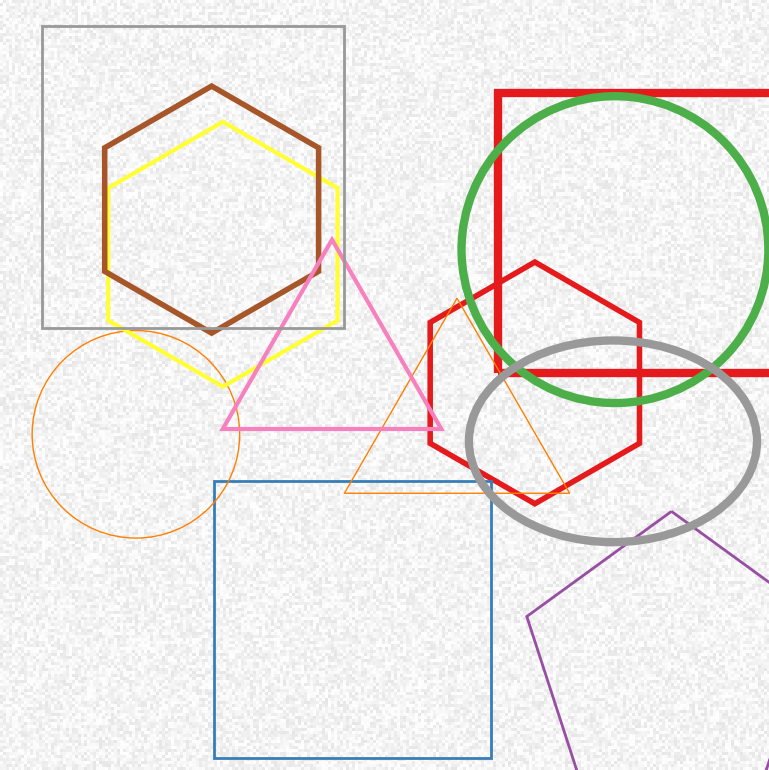[{"shape": "square", "thickness": 3, "radius": 0.91, "center": [0.828, 0.698]}, {"shape": "hexagon", "thickness": 2, "radius": 0.78, "center": [0.695, 0.503]}, {"shape": "square", "thickness": 1, "radius": 0.9, "center": [0.458, 0.196]}, {"shape": "circle", "thickness": 3, "radius": 1.0, "center": [0.799, 0.676]}, {"shape": "pentagon", "thickness": 1, "radius": 0.99, "center": [0.872, 0.138]}, {"shape": "triangle", "thickness": 0.5, "radius": 0.84, "center": [0.594, 0.444]}, {"shape": "circle", "thickness": 0.5, "radius": 0.67, "center": [0.177, 0.436]}, {"shape": "hexagon", "thickness": 1.5, "radius": 0.86, "center": [0.289, 0.67]}, {"shape": "hexagon", "thickness": 2, "radius": 0.8, "center": [0.275, 0.728]}, {"shape": "triangle", "thickness": 1.5, "radius": 0.82, "center": [0.431, 0.525]}, {"shape": "square", "thickness": 1, "radius": 0.98, "center": [0.251, 0.77]}, {"shape": "oval", "thickness": 3, "radius": 0.94, "center": [0.796, 0.427]}]